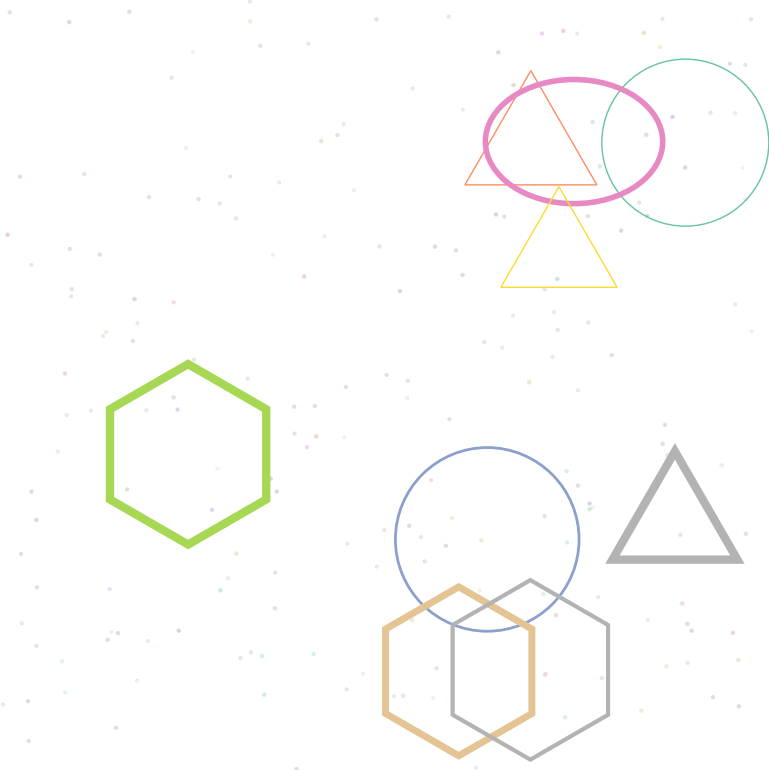[{"shape": "circle", "thickness": 0.5, "radius": 0.54, "center": [0.89, 0.815]}, {"shape": "triangle", "thickness": 0.5, "radius": 0.49, "center": [0.689, 0.809]}, {"shape": "circle", "thickness": 1, "radius": 0.6, "center": [0.633, 0.299]}, {"shape": "oval", "thickness": 2, "radius": 0.58, "center": [0.746, 0.816]}, {"shape": "hexagon", "thickness": 3, "radius": 0.59, "center": [0.244, 0.41]}, {"shape": "triangle", "thickness": 0.5, "radius": 0.44, "center": [0.726, 0.67]}, {"shape": "hexagon", "thickness": 2.5, "radius": 0.55, "center": [0.596, 0.128]}, {"shape": "hexagon", "thickness": 1.5, "radius": 0.58, "center": [0.689, 0.13]}, {"shape": "triangle", "thickness": 3, "radius": 0.47, "center": [0.877, 0.32]}]